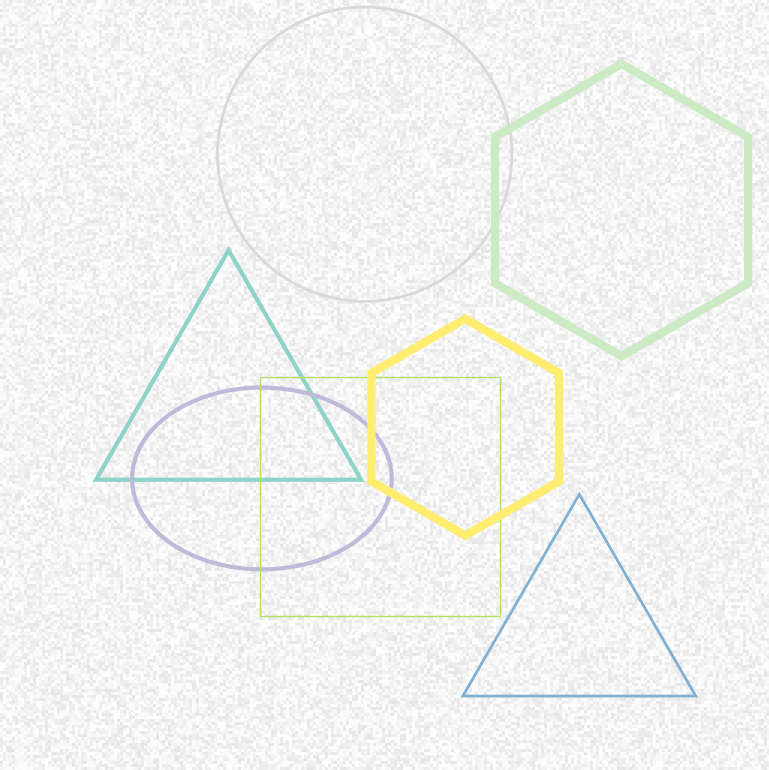[{"shape": "triangle", "thickness": 1.5, "radius": 0.99, "center": [0.297, 0.476]}, {"shape": "oval", "thickness": 1.5, "radius": 0.84, "center": [0.34, 0.379]}, {"shape": "triangle", "thickness": 1, "radius": 0.87, "center": [0.752, 0.183]}, {"shape": "square", "thickness": 0.5, "radius": 0.78, "center": [0.494, 0.355]}, {"shape": "circle", "thickness": 1, "radius": 0.96, "center": [0.474, 0.8]}, {"shape": "hexagon", "thickness": 3, "radius": 0.95, "center": [0.807, 0.727]}, {"shape": "hexagon", "thickness": 3, "radius": 0.7, "center": [0.604, 0.445]}]